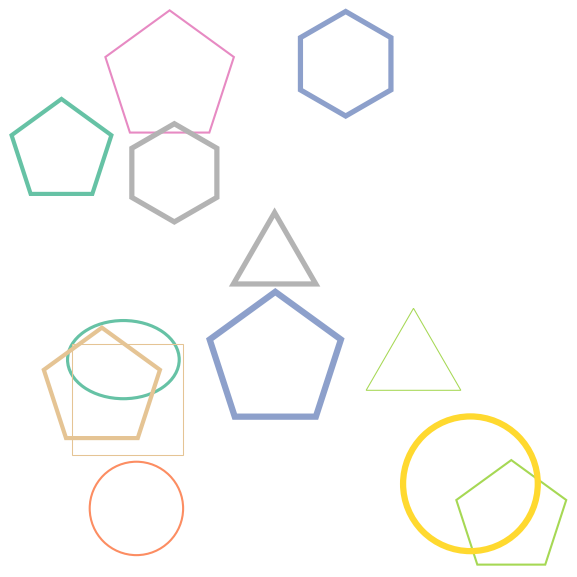[{"shape": "pentagon", "thickness": 2, "radius": 0.45, "center": [0.106, 0.737]}, {"shape": "oval", "thickness": 1.5, "radius": 0.48, "center": [0.214, 0.376]}, {"shape": "circle", "thickness": 1, "radius": 0.4, "center": [0.236, 0.119]}, {"shape": "hexagon", "thickness": 2.5, "radius": 0.45, "center": [0.599, 0.889]}, {"shape": "pentagon", "thickness": 3, "radius": 0.6, "center": [0.477, 0.374]}, {"shape": "pentagon", "thickness": 1, "radius": 0.58, "center": [0.294, 0.864]}, {"shape": "triangle", "thickness": 0.5, "radius": 0.47, "center": [0.716, 0.371]}, {"shape": "pentagon", "thickness": 1, "radius": 0.5, "center": [0.885, 0.102]}, {"shape": "circle", "thickness": 3, "radius": 0.58, "center": [0.815, 0.161]}, {"shape": "pentagon", "thickness": 2, "radius": 0.53, "center": [0.176, 0.326]}, {"shape": "square", "thickness": 0.5, "radius": 0.48, "center": [0.221, 0.308]}, {"shape": "hexagon", "thickness": 2.5, "radius": 0.43, "center": [0.302, 0.7]}, {"shape": "triangle", "thickness": 2.5, "radius": 0.41, "center": [0.475, 0.549]}]